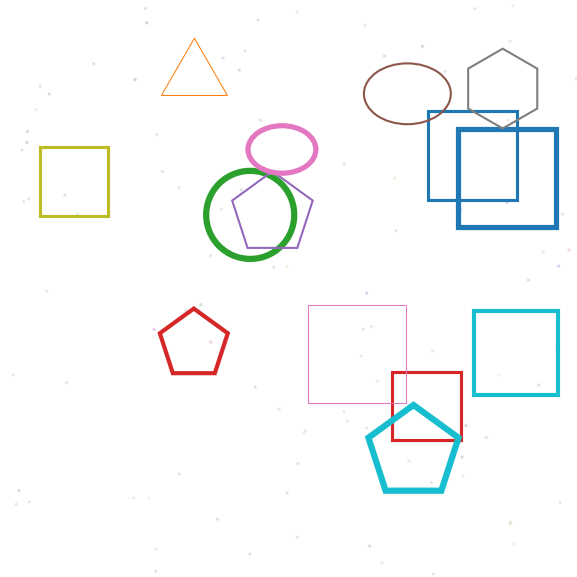[{"shape": "square", "thickness": 1.5, "radius": 0.39, "center": [0.818, 0.73]}, {"shape": "square", "thickness": 2.5, "radius": 0.43, "center": [0.878, 0.691]}, {"shape": "triangle", "thickness": 0.5, "radius": 0.33, "center": [0.337, 0.867]}, {"shape": "circle", "thickness": 3, "radius": 0.38, "center": [0.433, 0.627]}, {"shape": "square", "thickness": 1.5, "radius": 0.3, "center": [0.739, 0.296]}, {"shape": "pentagon", "thickness": 2, "radius": 0.31, "center": [0.336, 0.403]}, {"shape": "pentagon", "thickness": 1, "radius": 0.37, "center": [0.472, 0.629]}, {"shape": "oval", "thickness": 1, "radius": 0.38, "center": [0.705, 0.837]}, {"shape": "square", "thickness": 0.5, "radius": 0.42, "center": [0.618, 0.387]}, {"shape": "oval", "thickness": 2.5, "radius": 0.29, "center": [0.488, 0.74]}, {"shape": "hexagon", "thickness": 1, "radius": 0.35, "center": [0.87, 0.846]}, {"shape": "square", "thickness": 1.5, "radius": 0.3, "center": [0.128, 0.685]}, {"shape": "square", "thickness": 2, "radius": 0.36, "center": [0.894, 0.388]}, {"shape": "pentagon", "thickness": 3, "radius": 0.41, "center": [0.716, 0.216]}]